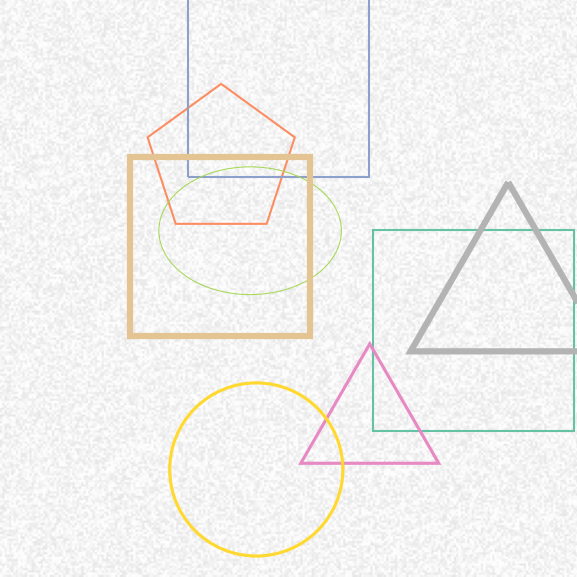[{"shape": "square", "thickness": 1, "radius": 0.87, "center": [0.821, 0.427]}, {"shape": "pentagon", "thickness": 1, "radius": 0.67, "center": [0.383, 0.72]}, {"shape": "square", "thickness": 1, "radius": 0.78, "center": [0.483, 0.85]}, {"shape": "triangle", "thickness": 1.5, "radius": 0.69, "center": [0.64, 0.266]}, {"shape": "oval", "thickness": 0.5, "radius": 0.79, "center": [0.433, 0.6]}, {"shape": "circle", "thickness": 1.5, "radius": 0.75, "center": [0.444, 0.186]}, {"shape": "square", "thickness": 3, "radius": 0.78, "center": [0.381, 0.572]}, {"shape": "triangle", "thickness": 3, "radius": 0.98, "center": [0.88, 0.488]}]